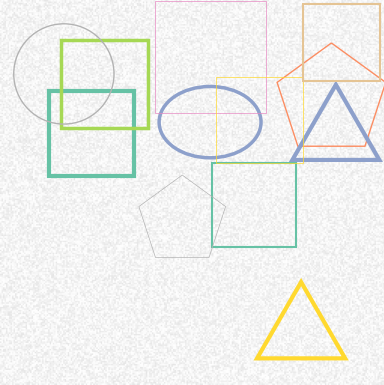[{"shape": "square", "thickness": 3, "radius": 0.55, "center": [0.238, 0.653]}, {"shape": "square", "thickness": 1.5, "radius": 0.54, "center": [0.659, 0.468]}, {"shape": "pentagon", "thickness": 1, "radius": 0.74, "center": [0.861, 0.74]}, {"shape": "oval", "thickness": 2.5, "radius": 0.66, "center": [0.546, 0.683]}, {"shape": "triangle", "thickness": 3, "radius": 0.65, "center": [0.872, 0.65]}, {"shape": "square", "thickness": 0.5, "radius": 0.73, "center": [0.547, 0.852]}, {"shape": "square", "thickness": 2.5, "radius": 0.57, "center": [0.272, 0.782]}, {"shape": "triangle", "thickness": 3, "radius": 0.66, "center": [0.782, 0.135]}, {"shape": "square", "thickness": 0.5, "radius": 0.56, "center": [0.674, 0.688]}, {"shape": "square", "thickness": 1.5, "radius": 0.5, "center": [0.888, 0.89]}, {"shape": "circle", "thickness": 1, "radius": 0.65, "center": [0.166, 0.808]}, {"shape": "pentagon", "thickness": 0.5, "radius": 0.59, "center": [0.473, 0.427]}]